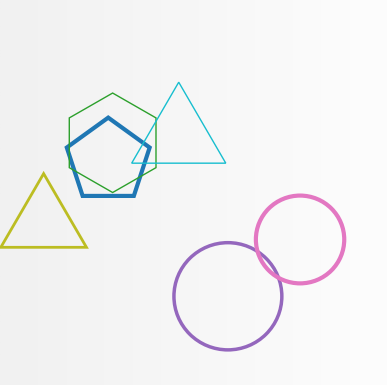[{"shape": "pentagon", "thickness": 3, "radius": 0.56, "center": [0.279, 0.582]}, {"shape": "hexagon", "thickness": 1, "radius": 0.65, "center": [0.291, 0.629]}, {"shape": "circle", "thickness": 2.5, "radius": 0.7, "center": [0.588, 0.23]}, {"shape": "circle", "thickness": 3, "radius": 0.57, "center": [0.774, 0.378]}, {"shape": "triangle", "thickness": 2, "radius": 0.64, "center": [0.113, 0.421]}, {"shape": "triangle", "thickness": 1, "radius": 0.7, "center": [0.461, 0.646]}]